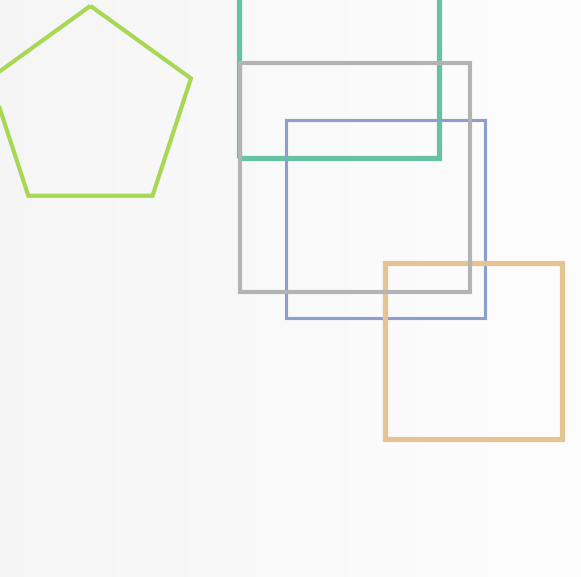[{"shape": "square", "thickness": 2.5, "radius": 0.86, "center": [0.583, 0.897]}, {"shape": "square", "thickness": 1.5, "radius": 0.86, "center": [0.664, 0.621]}, {"shape": "pentagon", "thickness": 2, "radius": 0.91, "center": [0.156, 0.807]}, {"shape": "square", "thickness": 2.5, "radius": 0.76, "center": [0.815, 0.391]}, {"shape": "square", "thickness": 2, "radius": 0.99, "center": [0.611, 0.691]}]